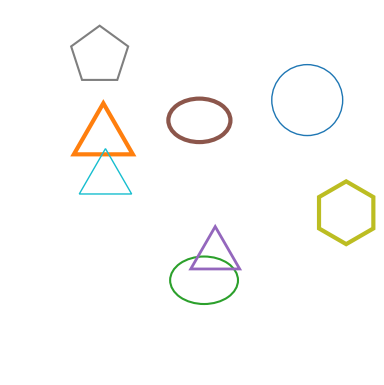[{"shape": "circle", "thickness": 1, "radius": 0.46, "center": [0.798, 0.74]}, {"shape": "triangle", "thickness": 3, "radius": 0.44, "center": [0.268, 0.643]}, {"shape": "oval", "thickness": 1.5, "radius": 0.44, "center": [0.53, 0.272]}, {"shape": "triangle", "thickness": 2, "radius": 0.37, "center": [0.559, 0.338]}, {"shape": "oval", "thickness": 3, "radius": 0.4, "center": [0.518, 0.687]}, {"shape": "pentagon", "thickness": 1.5, "radius": 0.39, "center": [0.259, 0.855]}, {"shape": "hexagon", "thickness": 3, "radius": 0.41, "center": [0.899, 0.447]}, {"shape": "triangle", "thickness": 1, "radius": 0.39, "center": [0.274, 0.535]}]